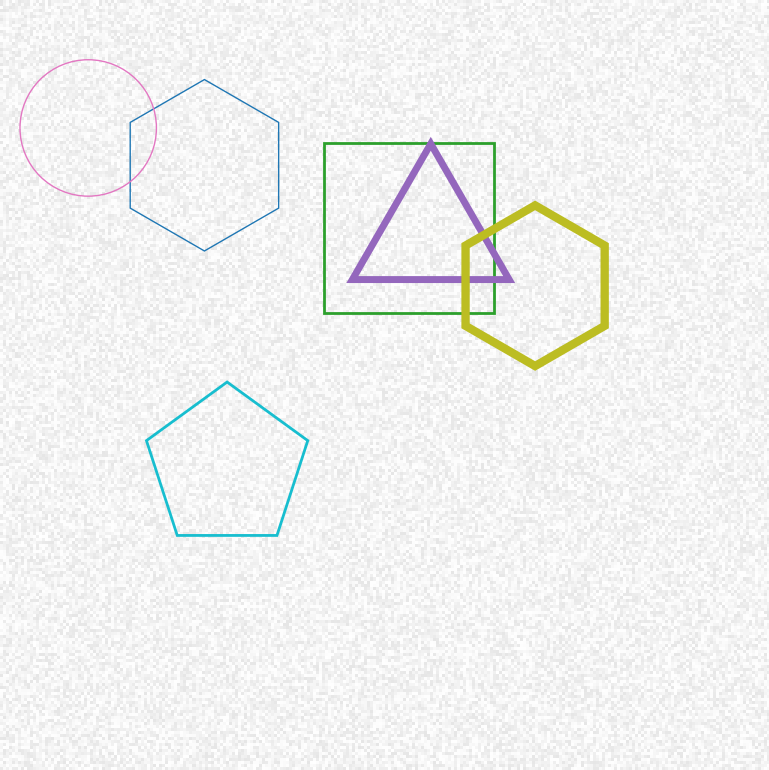[{"shape": "hexagon", "thickness": 0.5, "radius": 0.56, "center": [0.265, 0.785]}, {"shape": "square", "thickness": 1, "radius": 0.55, "center": [0.531, 0.704]}, {"shape": "triangle", "thickness": 2.5, "radius": 0.59, "center": [0.559, 0.696]}, {"shape": "circle", "thickness": 0.5, "radius": 0.44, "center": [0.115, 0.834]}, {"shape": "hexagon", "thickness": 3, "radius": 0.52, "center": [0.695, 0.629]}, {"shape": "pentagon", "thickness": 1, "radius": 0.55, "center": [0.295, 0.394]}]